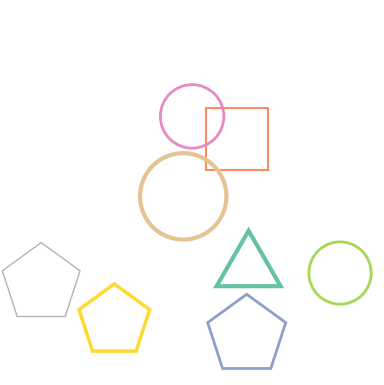[{"shape": "triangle", "thickness": 3, "radius": 0.48, "center": [0.646, 0.305]}, {"shape": "square", "thickness": 1.5, "radius": 0.4, "center": [0.615, 0.64]}, {"shape": "pentagon", "thickness": 2, "radius": 0.53, "center": [0.641, 0.129]}, {"shape": "circle", "thickness": 2, "radius": 0.41, "center": [0.499, 0.698]}, {"shape": "circle", "thickness": 2, "radius": 0.4, "center": [0.883, 0.291]}, {"shape": "pentagon", "thickness": 2.5, "radius": 0.48, "center": [0.297, 0.166]}, {"shape": "circle", "thickness": 3, "radius": 0.56, "center": [0.476, 0.49]}, {"shape": "pentagon", "thickness": 1, "radius": 0.53, "center": [0.107, 0.264]}]